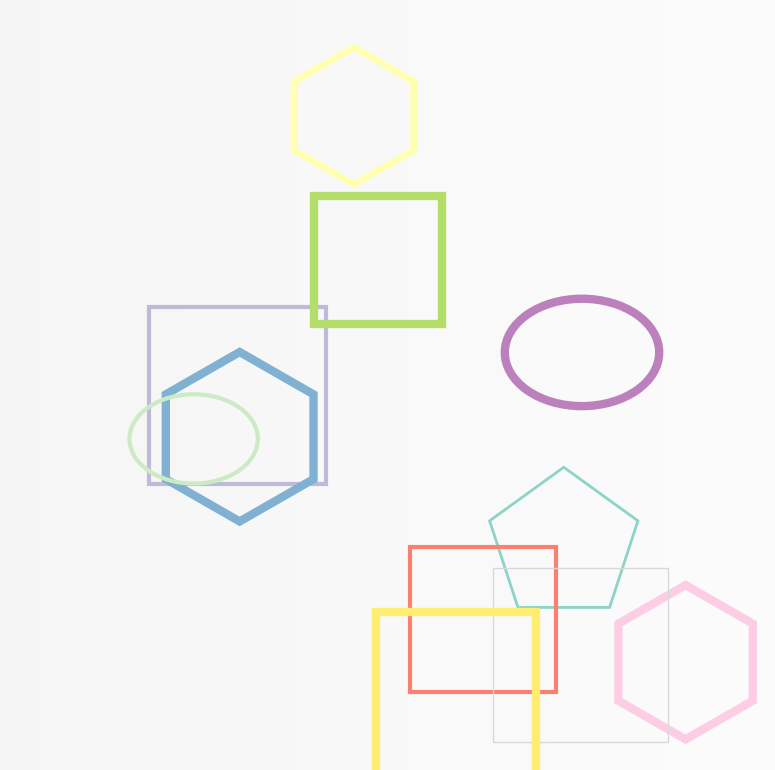[{"shape": "pentagon", "thickness": 1, "radius": 0.5, "center": [0.727, 0.293]}, {"shape": "hexagon", "thickness": 2.5, "radius": 0.45, "center": [0.457, 0.849]}, {"shape": "square", "thickness": 1.5, "radius": 0.57, "center": [0.306, 0.486]}, {"shape": "square", "thickness": 1.5, "radius": 0.47, "center": [0.623, 0.196]}, {"shape": "hexagon", "thickness": 3, "radius": 0.55, "center": [0.309, 0.433]}, {"shape": "square", "thickness": 3, "radius": 0.41, "center": [0.487, 0.663]}, {"shape": "hexagon", "thickness": 3, "radius": 0.5, "center": [0.885, 0.14]}, {"shape": "square", "thickness": 0.5, "radius": 0.57, "center": [0.749, 0.15]}, {"shape": "oval", "thickness": 3, "radius": 0.5, "center": [0.751, 0.542]}, {"shape": "oval", "thickness": 1.5, "radius": 0.41, "center": [0.25, 0.43]}, {"shape": "square", "thickness": 3, "radius": 0.52, "center": [0.589, 0.101]}]